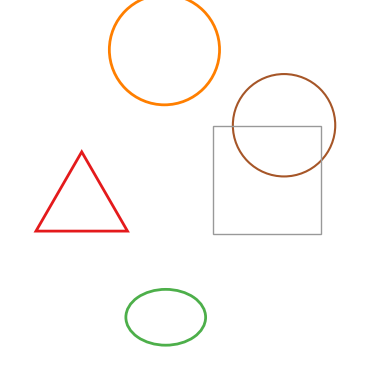[{"shape": "triangle", "thickness": 2, "radius": 0.69, "center": [0.212, 0.468]}, {"shape": "oval", "thickness": 2, "radius": 0.52, "center": [0.431, 0.176]}, {"shape": "circle", "thickness": 2, "radius": 0.72, "center": [0.427, 0.871]}, {"shape": "circle", "thickness": 1.5, "radius": 0.66, "center": [0.738, 0.675]}, {"shape": "square", "thickness": 1, "radius": 0.7, "center": [0.693, 0.532]}]